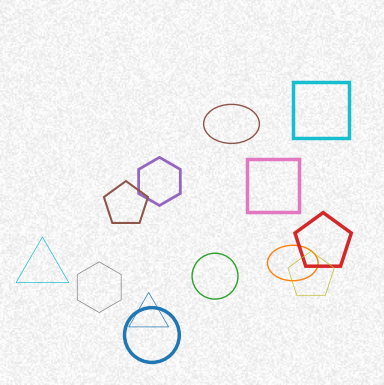[{"shape": "triangle", "thickness": 0.5, "radius": 0.3, "center": [0.386, 0.181]}, {"shape": "circle", "thickness": 2.5, "radius": 0.36, "center": [0.395, 0.13]}, {"shape": "oval", "thickness": 1, "radius": 0.33, "center": [0.76, 0.317]}, {"shape": "circle", "thickness": 1, "radius": 0.3, "center": [0.559, 0.283]}, {"shape": "pentagon", "thickness": 2.5, "radius": 0.38, "center": [0.839, 0.371]}, {"shape": "hexagon", "thickness": 2, "radius": 0.31, "center": [0.414, 0.529]}, {"shape": "oval", "thickness": 1, "radius": 0.36, "center": [0.601, 0.678]}, {"shape": "pentagon", "thickness": 1.5, "radius": 0.3, "center": [0.327, 0.47]}, {"shape": "square", "thickness": 2.5, "radius": 0.34, "center": [0.71, 0.519]}, {"shape": "hexagon", "thickness": 0.5, "radius": 0.33, "center": [0.258, 0.254]}, {"shape": "pentagon", "thickness": 0.5, "radius": 0.32, "center": [0.808, 0.284]}, {"shape": "triangle", "thickness": 0.5, "radius": 0.4, "center": [0.11, 0.305]}, {"shape": "square", "thickness": 2.5, "radius": 0.36, "center": [0.833, 0.714]}]